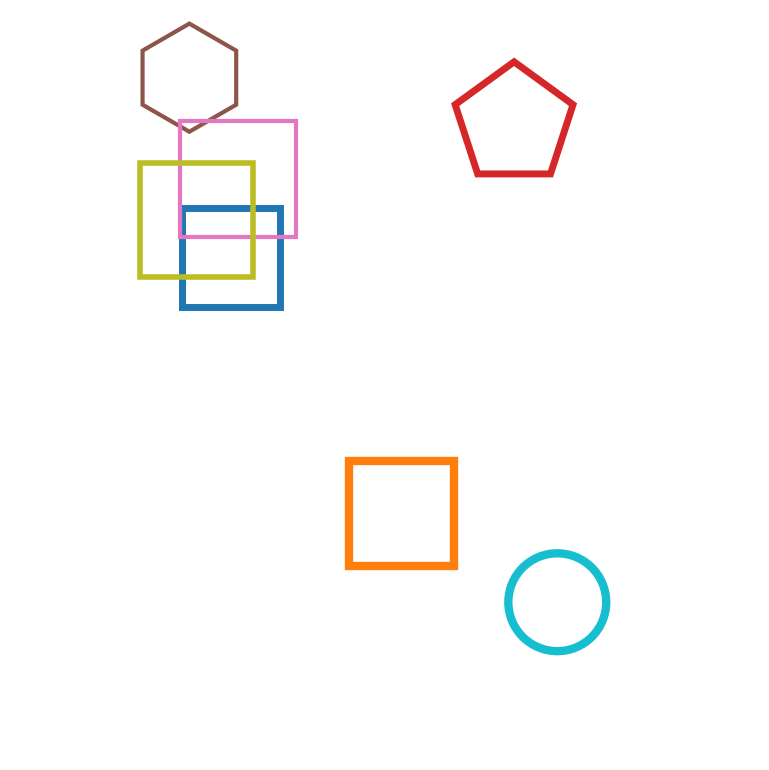[{"shape": "square", "thickness": 2.5, "radius": 0.32, "center": [0.3, 0.666]}, {"shape": "square", "thickness": 3, "radius": 0.34, "center": [0.521, 0.333]}, {"shape": "pentagon", "thickness": 2.5, "radius": 0.4, "center": [0.668, 0.839]}, {"shape": "hexagon", "thickness": 1.5, "radius": 0.35, "center": [0.246, 0.899]}, {"shape": "square", "thickness": 1.5, "radius": 0.38, "center": [0.309, 0.768]}, {"shape": "square", "thickness": 2, "radius": 0.37, "center": [0.255, 0.714]}, {"shape": "circle", "thickness": 3, "radius": 0.32, "center": [0.724, 0.218]}]